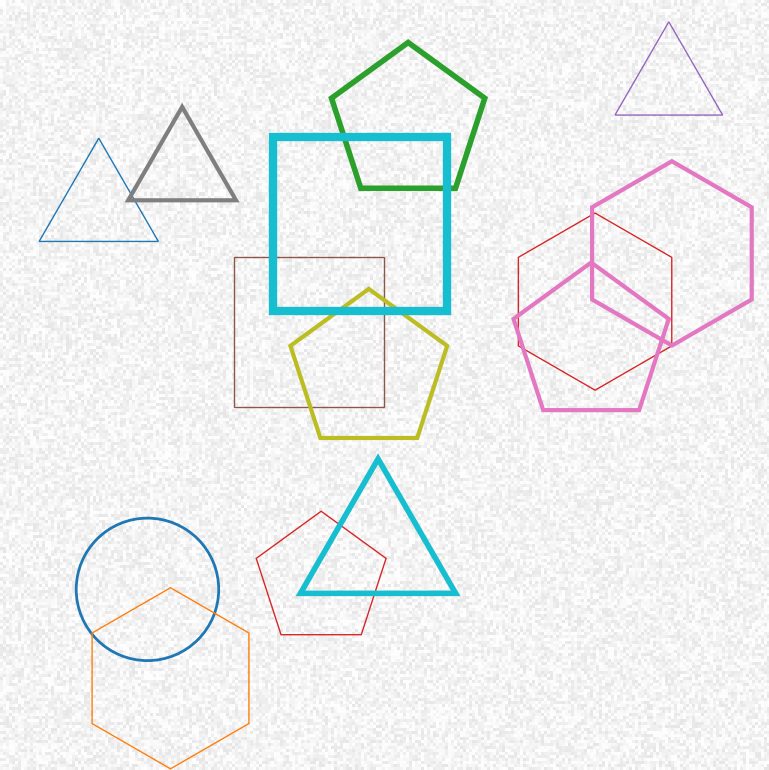[{"shape": "circle", "thickness": 1, "radius": 0.46, "center": [0.191, 0.235]}, {"shape": "triangle", "thickness": 0.5, "radius": 0.45, "center": [0.128, 0.731]}, {"shape": "hexagon", "thickness": 0.5, "radius": 0.59, "center": [0.221, 0.119]}, {"shape": "pentagon", "thickness": 2, "radius": 0.52, "center": [0.53, 0.84]}, {"shape": "hexagon", "thickness": 0.5, "radius": 0.58, "center": [0.773, 0.608]}, {"shape": "pentagon", "thickness": 0.5, "radius": 0.44, "center": [0.417, 0.247]}, {"shape": "triangle", "thickness": 0.5, "radius": 0.4, "center": [0.869, 0.891]}, {"shape": "square", "thickness": 0.5, "radius": 0.49, "center": [0.401, 0.569]}, {"shape": "pentagon", "thickness": 1.5, "radius": 0.53, "center": [0.768, 0.553]}, {"shape": "hexagon", "thickness": 1.5, "radius": 0.6, "center": [0.873, 0.671]}, {"shape": "triangle", "thickness": 1.5, "radius": 0.4, "center": [0.237, 0.78]}, {"shape": "pentagon", "thickness": 1.5, "radius": 0.54, "center": [0.479, 0.518]}, {"shape": "square", "thickness": 3, "radius": 0.57, "center": [0.468, 0.71]}, {"shape": "triangle", "thickness": 2, "radius": 0.58, "center": [0.491, 0.288]}]